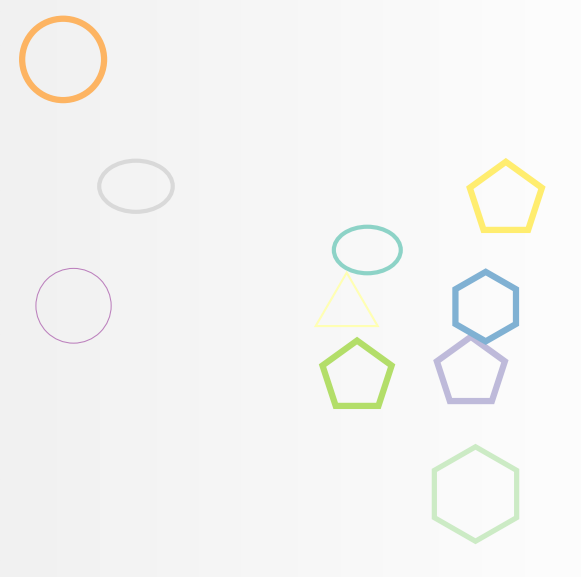[{"shape": "oval", "thickness": 2, "radius": 0.29, "center": [0.632, 0.566]}, {"shape": "triangle", "thickness": 1, "radius": 0.31, "center": [0.596, 0.465]}, {"shape": "pentagon", "thickness": 3, "radius": 0.31, "center": [0.81, 0.354]}, {"shape": "hexagon", "thickness": 3, "radius": 0.3, "center": [0.836, 0.468]}, {"shape": "circle", "thickness": 3, "radius": 0.35, "center": [0.109, 0.896]}, {"shape": "pentagon", "thickness": 3, "radius": 0.31, "center": [0.614, 0.347]}, {"shape": "oval", "thickness": 2, "radius": 0.32, "center": [0.234, 0.677]}, {"shape": "circle", "thickness": 0.5, "radius": 0.32, "center": [0.127, 0.47]}, {"shape": "hexagon", "thickness": 2.5, "radius": 0.41, "center": [0.818, 0.144]}, {"shape": "pentagon", "thickness": 3, "radius": 0.33, "center": [0.87, 0.654]}]